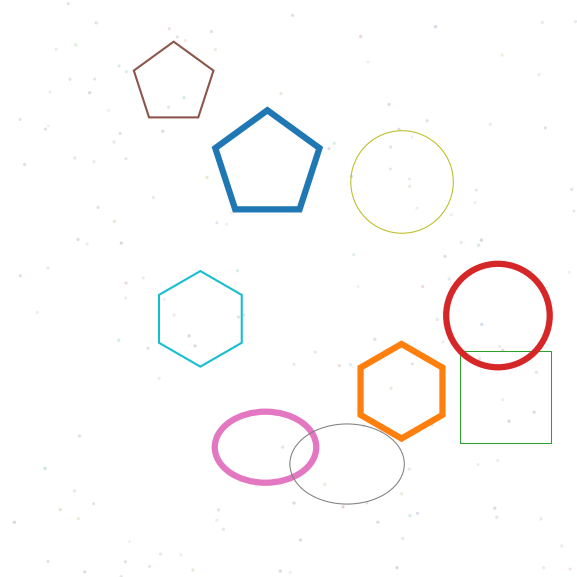[{"shape": "pentagon", "thickness": 3, "radius": 0.47, "center": [0.463, 0.713]}, {"shape": "hexagon", "thickness": 3, "radius": 0.41, "center": [0.695, 0.322]}, {"shape": "square", "thickness": 0.5, "radius": 0.4, "center": [0.875, 0.312]}, {"shape": "circle", "thickness": 3, "radius": 0.45, "center": [0.862, 0.453]}, {"shape": "pentagon", "thickness": 1, "radius": 0.36, "center": [0.301, 0.854]}, {"shape": "oval", "thickness": 3, "radius": 0.44, "center": [0.46, 0.225]}, {"shape": "oval", "thickness": 0.5, "radius": 0.5, "center": [0.601, 0.196]}, {"shape": "circle", "thickness": 0.5, "radius": 0.44, "center": [0.696, 0.684]}, {"shape": "hexagon", "thickness": 1, "radius": 0.41, "center": [0.347, 0.447]}]